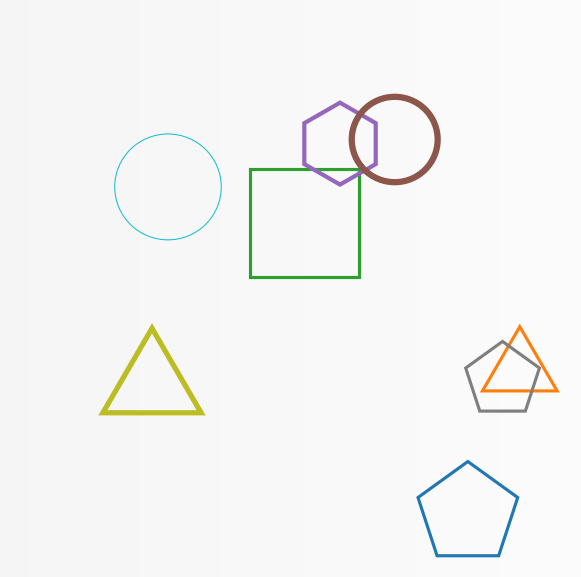[{"shape": "pentagon", "thickness": 1.5, "radius": 0.45, "center": [0.805, 0.11]}, {"shape": "triangle", "thickness": 1.5, "radius": 0.37, "center": [0.894, 0.359]}, {"shape": "square", "thickness": 1.5, "radius": 0.47, "center": [0.524, 0.613]}, {"shape": "hexagon", "thickness": 2, "radius": 0.35, "center": [0.585, 0.75]}, {"shape": "circle", "thickness": 3, "radius": 0.37, "center": [0.679, 0.758]}, {"shape": "pentagon", "thickness": 1.5, "radius": 0.33, "center": [0.865, 0.341]}, {"shape": "triangle", "thickness": 2.5, "radius": 0.49, "center": [0.261, 0.333]}, {"shape": "circle", "thickness": 0.5, "radius": 0.46, "center": [0.289, 0.675]}]